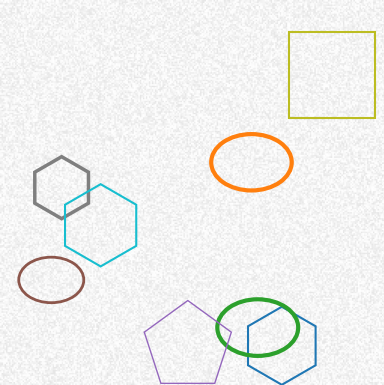[{"shape": "hexagon", "thickness": 1.5, "radius": 0.51, "center": [0.732, 0.102]}, {"shape": "oval", "thickness": 3, "radius": 0.52, "center": [0.653, 0.578]}, {"shape": "oval", "thickness": 3, "radius": 0.53, "center": [0.669, 0.149]}, {"shape": "pentagon", "thickness": 1, "radius": 0.59, "center": [0.488, 0.1]}, {"shape": "oval", "thickness": 2, "radius": 0.42, "center": [0.133, 0.273]}, {"shape": "hexagon", "thickness": 2.5, "radius": 0.4, "center": [0.16, 0.513]}, {"shape": "square", "thickness": 1.5, "radius": 0.55, "center": [0.863, 0.805]}, {"shape": "hexagon", "thickness": 1.5, "radius": 0.53, "center": [0.261, 0.415]}]